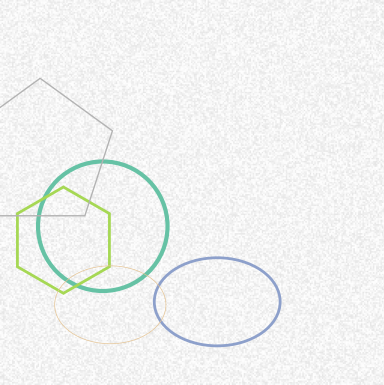[{"shape": "circle", "thickness": 3, "radius": 0.84, "center": [0.267, 0.412]}, {"shape": "oval", "thickness": 2, "radius": 0.82, "center": [0.564, 0.216]}, {"shape": "hexagon", "thickness": 2, "radius": 0.69, "center": [0.165, 0.376]}, {"shape": "oval", "thickness": 0.5, "radius": 0.72, "center": [0.286, 0.208]}, {"shape": "pentagon", "thickness": 1, "radius": 0.99, "center": [0.104, 0.599]}]